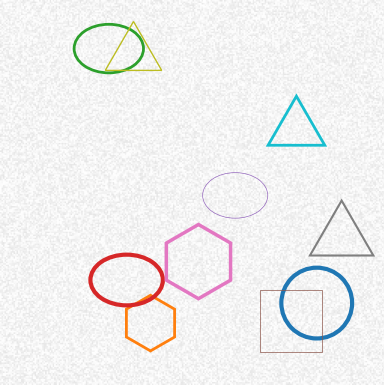[{"shape": "circle", "thickness": 3, "radius": 0.46, "center": [0.823, 0.213]}, {"shape": "hexagon", "thickness": 2, "radius": 0.36, "center": [0.391, 0.161]}, {"shape": "oval", "thickness": 2, "radius": 0.45, "center": [0.283, 0.874]}, {"shape": "oval", "thickness": 3, "radius": 0.47, "center": [0.329, 0.273]}, {"shape": "oval", "thickness": 0.5, "radius": 0.42, "center": [0.611, 0.492]}, {"shape": "square", "thickness": 0.5, "radius": 0.4, "center": [0.756, 0.166]}, {"shape": "hexagon", "thickness": 2.5, "radius": 0.48, "center": [0.515, 0.321]}, {"shape": "triangle", "thickness": 1.5, "radius": 0.48, "center": [0.887, 0.384]}, {"shape": "triangle", "thickness": 1, "radius": 0.42, "center": [0.347, 0.859]}, {"shape": "triangle", "thickness": 2, "radius": 0.42, "center": [0.77, 0.665]}]